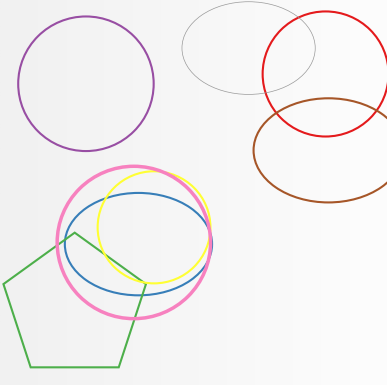[{"shape": "circle", "thickness": 1.5, "radius": 0.81, "center": [0.84, 0.808]}, {"shape": "oval", "thickness": 1.5, "radius": 0.95, "center": [0.357, 0.366]}, {"shape": "pentagon", "thickness": 1.5, "radius": 0.97, "center": [0.193, 0.202]}, {"shape": "circle", "thickness": 1.5, "radius": 0.87, "center": [0.222, 0.782]}, {"shape": "circle", "thickness": 1.5, "radius": 0.73, "center": [0.398, 0.41]}, {"shape": "oval", "thickness": 1.5, "radius": 0.97, "center": [0.848, 0.609]}, {"shape": "circle", "thickness": 2.5, "radius": 0.99, "center": [0.345, 0.37]}, {"shape": "oval", "thickness": 0.5, "radius": 0.86, "center": [0.642, 0.875]}]